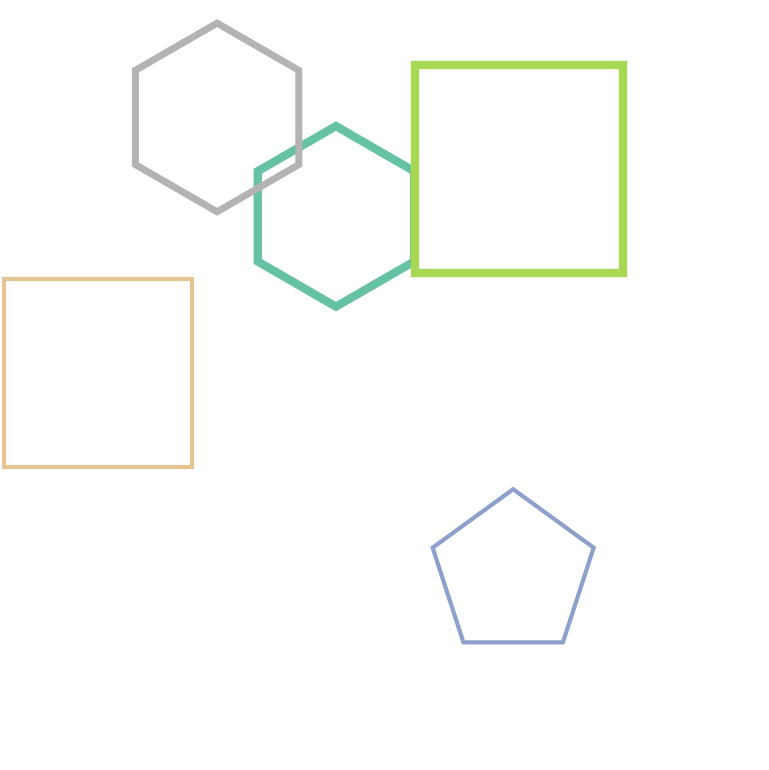[{"shape": "hexagon", "thickness": 3, "radius": 0.59, "center": [0.436, 0.719]}, {"shape": "pentagon", "thickness": 1.5, "radius": 0.55, "center": [0.666, 0.255]}, {"shape": "square", "thickness": 3, "radius": 0.68, "center": [0.674, 0.78]}, {"shape": "square", "thickness": 1.5, "radius": 0.61, "center": [0.127, 0.515]}, {"shape": "hexagon", "thickness": 2.5, "radius": 0.61, "center": [0.282, 0.847]}]